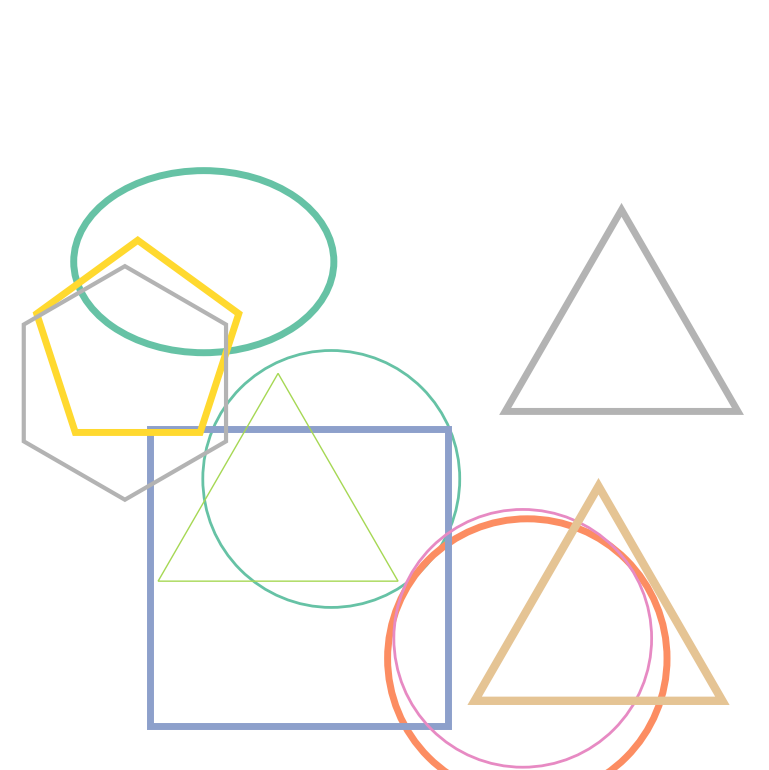[{"shape": "circle", "thickness": 1, "radius": 0.83, "center": [0.43, 0.378]}, {"shape": "oval", "thickness": 2.5, "radius": 0.84, "center": [0.265, 0.66]}, {"shape": "circle", "thickness": 2.5, "radius": 0.91, "center": [0.685, 0.145]}, {"shape": "square", "thickness": 2.5, "radius": 0.97, "center": [0.388, 0.25]}, {"shape": "circle", "thickness": 1, "radius": 0.84, "center": [0.679, 0.171]}, {"shape": "triangle", "thickness": 0.5, "radius": 0.9, "center": [0.361, 0.335]}, {"shape": "pentagon", "thickness": 2.5, "radius": 0.69, "center": [0.179, 0.55]}, {"shape": "triangle", "thickness": 3, "radius": 0.93, "center": [0.777, 0.183]}, {"shape": "triangle", "thickness": 2.5, "radius": 0.87, "center": [0.807, 0.553]}, {"shape": "hexagon", "thickness": 1.5, "radius": 0.76, "center": [0.162, 0.503]}]